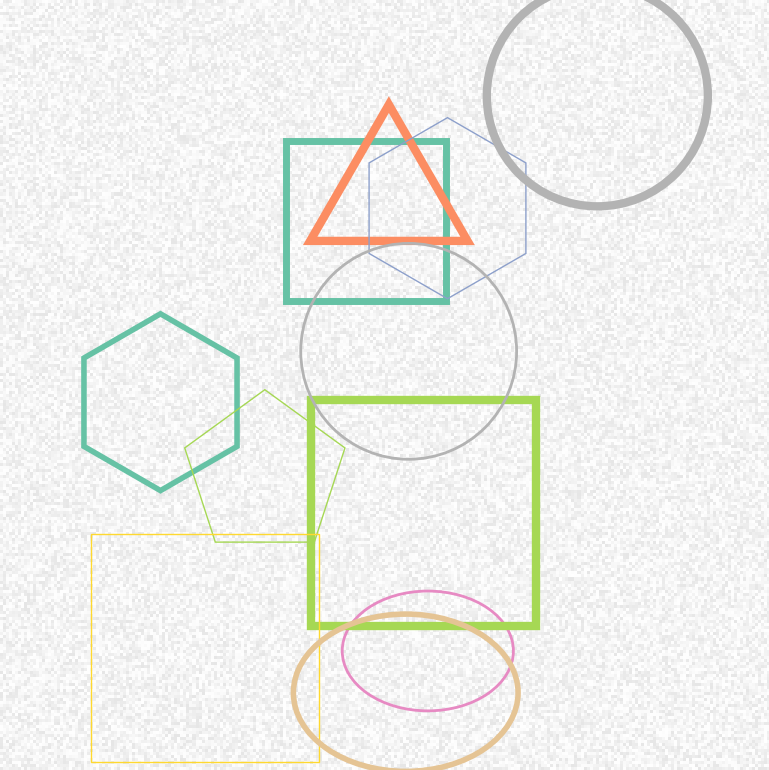[{"shape": "hexagon", "thickness": 2, "radius": 0.57, "center": [0.208, 0.478]}, {"shape": "square", "thickness": 2.5, "radius": 0.52, "center": [0.476, 0.713]}, {"shape": "triangle", "thickness": 3, "radius": 0.59, "center": [0.505, 0.746]}, {"shape": "hexagon", "thickness": 0.5, "radius": 0.59, "center": [0.581, 0.73]}, {"shape": "oval", "thickness": 1, "radius": 0.56, "center": [0.556, 0.155]}, {"shape": "pentagon", "thickness": 0.5, "radius": 0.55, "center": [0.344, 0.384]}, {"shape": "square", "thickness": 3, "radius": 0.73, "center": [0.55, 0.334]}, {"shape": "square", "thickness": 0.5, "radius": 0.74, "center": [0.266, 0.159]}, {"shape": "oval", "thickness": 2, "radius": 0.73, "center": [0.527, 0.1]}, {"shape": "circle", "thickness": 1, "radius": 0.7, "center": [0.531, 0.544]}, {"shape": "circle", "thickness": 3, "radius": 0.72, "center": [0.776, 0.876]}]